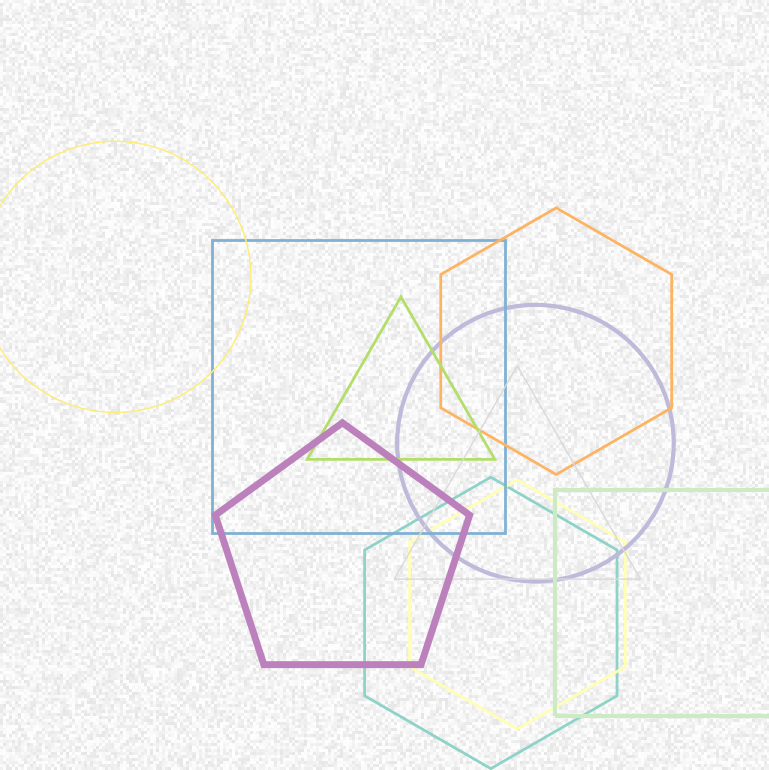[{"shape": "hexagon", "thickness": 1, "radius": 0.95, "center": [0.637, 0.191]}, {"shape": "hexagon", "thickness": 1, "radius": 0.81, "center": [0.672, 0.215]}, {"shape": "circle", "thickness": 1.5, "radius": 0.9, "center": [0.695, 0.424]}, {"shape": "square", "thickness": 1, "radius": 0.95, "center": [0.466, 0.498]}, {"shape": "hexagon", "thickness": 1, "radius": 0.87, "center": [0.722, 0.557]}, {"shape": "triangle", "thickness": 1, "radius": 0.7, "center": [0.521, 0.474]}, {"shape": "triangle", "thickness": 0.5, "radius": 0.92, "center": [0.672, 0.34]}, {"shape": "pentagon", "thickness": 2.5, "radius": 0.87, "center": [0.445, 0.277]}, {"shape": "square", "thickness": 1.5, "radius": 0.73, "center": [0.868, 0.217]}, {"shape": "circle", "thickness": 0.5, "radius": 0.88, "center": [0.15, 0.64]}]